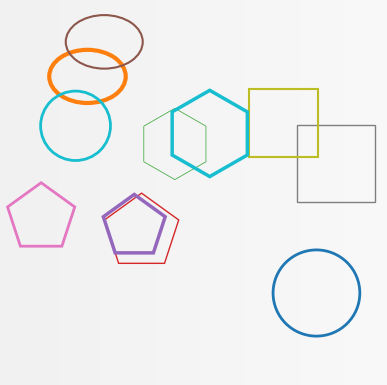[{"shape": "circle", "thickness": 2, "radius": 0.56, "center": [0.817, 0.239]}, {"shape": "oval", "thickness": 3, "radius": 0.49, "center": [0.226, 0.802]}, {"shape": "hexagon", "thickness": 0.5, "radius": 0.46, "center": [0.451, 0.626]}, {"shape": "pentagon", "thickness": 1, "radius": 0.5, "center": [0.365, 0.398]}, {"shape": "pentagon", "thickness": 2.5, "radius": 0.42, "center": [0.347, 0.411]}, {"shape": "oval", "thickness": 1.5, "radius": 0.5, "center": [0.269, 0.891]}, {"shape": "pentagon", "thickness": 2, "radius": 0.46, "center": [0.106, 0.434]}, {"shape": "square", "thickness": 1, "radius": 0.5, "center": [0.867, 0.574]}, {"shape": "square", "thickness": 1.5, "radius": 0.44, "center": [0.732, 0.681]}, {"shape": "circle", "thickness": 2, "radius": 0.45, "center": [0.195, 0.673]}, {"shape": "hexagon", "thickness": 2.5, "radius": 0.56, "center": [0.541, 0.653]}]